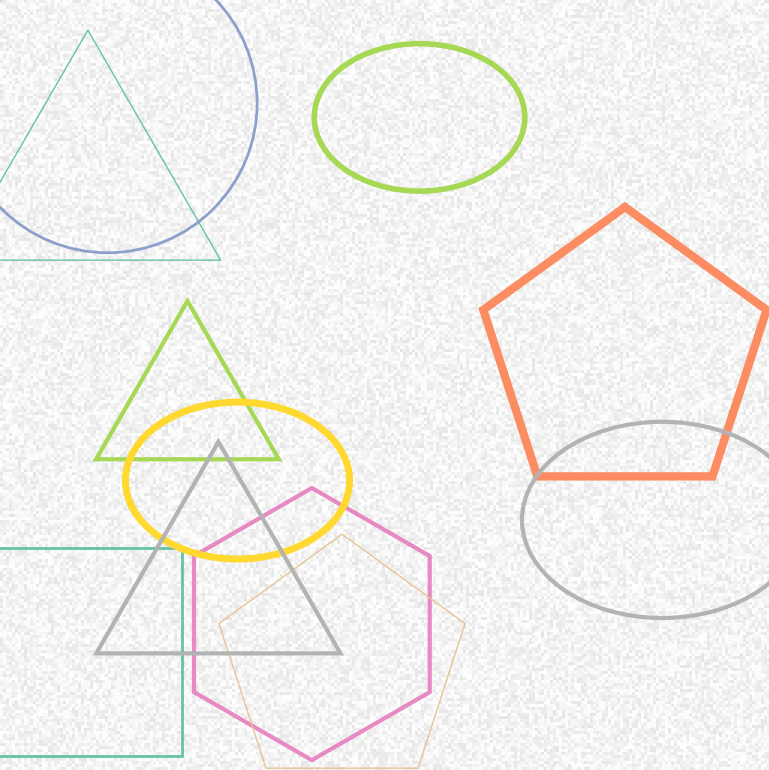[{"shape": "square", "thickness": 1, "radius": 0.67, "center": [0.102, 0.153]}, {"shape": "triangle", "thickness": 0.5, "radius": 1.0, "center": [0.114, 0.762]}, {"shape": "pentagon", "thickness": 3, "radius": 0.97, "center": [0.812, 0.538]}, {"shape": "circle", "thickness": 1, "radius": 0.97, "center": [0.14, 0.866]}, {"shape": "hexagon", "thickness": 1.5, "radius": 0.88, "center": [0.405, 0.19]}, {"shape": "triangle", "thickness": 1.5, "radius": 0.69, "center": [0.243, 0.472]}, {"shape": "oval", "thickness": 2, "radius": 0.68, "center": [0.545, 0.848]}, {"shape": "oval", "thickness": 2.5, "radius": 0.73, "center": [0.308, 0.376]}, {"shape": "pentagon", "thickness": 0.5, "radius": 0.84, "center": [0.444, 0.138]}, {"shape": "oval", "thickness": 1.5, "radius": 0.91, "center": [0.86, 0.325]}, {"shape": "triangle", "thickness": 1.5, "radius": 0.92, "center": [0.284, 0.243]}]